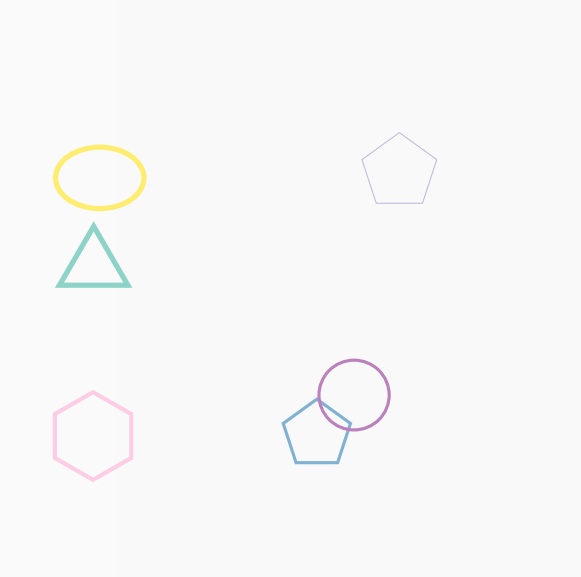[{"shape": "triangle", "thickness": 2.5, "radius": 0.34, "center": [0.161, 0.539]}, {"shape": "pentagon", "thickness": 0.5, "radius": 0.34, "center": [0.687, 0.702]}, {"shape": "pentagon", "thickness": 1.5, "radius": 0.3, "center": [0.545, 0.247]}, {"shape": "hexagon", "thickness": 2, "radius": 0.38, "center": [0.16, 0.244]}, {"shape": "circle", "thickness": 1.5, "radius": 0.3, "center": [0.609, 0.315]}, {"shape": "oval", "thickness": 2.5, "radius": 0.38, "center": [0.172, 0.691]}]